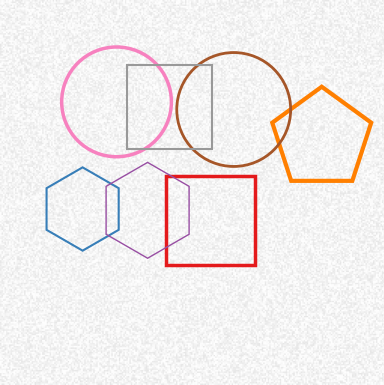[{"shape": "square", "thickness": 2.5, "radius": 0.57, "center": [0.546, 0.428]}, {"shape": "hexagon", "thickness": 1.5, "radius": 0.54, "center": [0.215, 0.457]}, {"shape": "hexagon", "thickness": 1, "radius": 0.62, "center": [0.383, 0.454]}, {"shape": "pentagon", "thickness": 3, "radius": 0.68, "center": [0.836, 0.64]}, {"shape": "circle", "thickness": 2, "radius": 0.74, "center": [0.607, 0.716]}, {"shape": "circle", "thickness": 2.5, "radius": 0.71, "center": [0.303, 0.735]}, {"shape": "square", "thickness": 1.5, "radius": 0.55, "center": [0.441, 0.723]}]